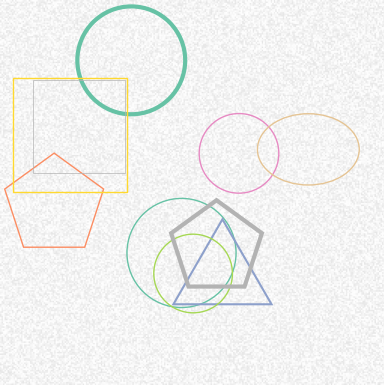[{"shape": "circle", "thickness": 3, "radius": 0.7, "center": [0.341, 0.843]}, {"shape": "circle", "thickness": 1, "radius": 0.71, "center": [0.471, 0.343]}, {"shape": "pentagon", "thickness": 1, "radius": 0.68, "center": [0.141, 0.467]}, {"shape": "triangle", "thickness": 1.5, "radius": 0.74, "center": [0.578, 0.283]}, {"shape": "circle", "thickness": 1, "radius": 0.52, "center": [0.621, 0.602]}, {"shape": "circle", "thickness": 1, "radius": 0.51, "center": [0.502, 0.29]}, {"shape": "square", "thickness": 1, "radius": 0.74, "center": [0.181, 0.649]}, {"shape": "oval", "thickness": 1, "radius": 0.66, "center": [0.801, 0.612]}, {"shape": "pentagon", "thickness": 3, "radius": 0.62, "center": [0.562, 0.356]}, {"shape": "square", "thickness": 0.5, "radius": 0.6, "center": [0.206, 0.671]}]